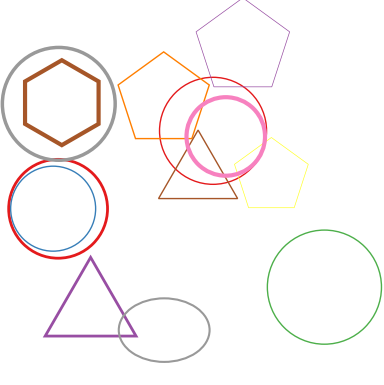[{"shape": "circle", "thickness": 2, "radius": 0.64, "center": [0.151, 0.458]}, {"shape": "circle", "thickness": 1, "radius": 0.69, "center": [0.553, 0.66]}, {"shape": "circle", "thickness": 1, "radius": 0.55, "center": [0.138, 0.458]}, {"shape": "circle", "thickness": 1, "radius": 0.74, "center": [0.843, 0.254]}, {"shape": "triangle", "thickness": 2, "radius": 0.68, "center": [0.235, 0.195]}, {"shape": "pentagon", "thickness": 0.5, "radius": 0.64, "center": [0.631, 0.878]}, {"shape": "pentagon", "thickness": 1, "radius": 0.62, "center": [0.425, 0.741]}, {"shape": "pentagon", "thickness": 0.5, "radius": 0.5, "center": [0.705, 0.542]}, {"shape": "triangle", "thickness": 1, "radius": 0.59, "center": [0.515, 0.544]}, {"shape": "hexagon", "thickness": 3, "radius": 0.55, "center": [0.161, 0.733]}, {"shape": "circle", "thickness": 3, "radius": 0.51, "center": [0.586, 0.646]}, {"shape": "oval", "thickness": 1.5, "radius": 0.59, "center": [0.426, 0.143]}, {"shape": "circle", "thickness": 2.5, "radius": 0.73, "center": [0.153, 0.73]}]